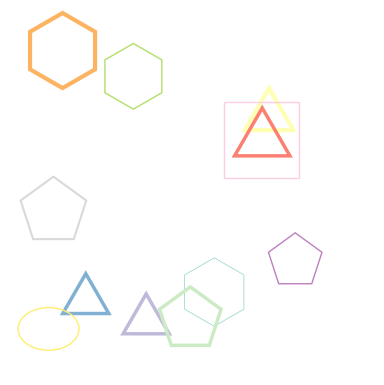[{"shape": "hexagon", "thickness": 0.5, "radius": 0.44, "center": [0.556, 0.241]}, {"shape": "triangle", "thickness": 3, "radius": 0.36, "center": [0.699, 0.698]}, {"shape": "triangle", "thickness": 2.5, "radius": 0.35, "center": [0.38, 0.168]}, {"shape": "triangle", "thickness": 2.5, "radius": 0.41, "center": [0.681, 0.637]}, {"shape": "triangle", "thickness": 2.5, "radius": 0.35, "center": [0.223, 0.22]}, {"shape": "hexagon", "thickness": 3, "radius": 0.49, "center": [0.162, 0.869]}, {"shape": "hexagon", "thickness": 1, "radius": 0.43, "center": [0.346, 0.802]}, {"shape": "square", "thickness": 1, "radius": 0.49, "center": [0.679, 0.636]}, {"shape": "pentagon", "thickness": 1.5, "radius": 0.45, "center": [0.139, 0.451]}, {"shape": "pentagon", "thickness": 1, "radius": 0.37, "center": [0.767, 0.322]}, {"shape": "pentagon", "thickness": 2.5, "radius": 0.42, "center": [0.494, 0.171]}, {"shape": "oval", "thickness": 1, "radius": 0.4, "center": [0.126, 0.146]}]